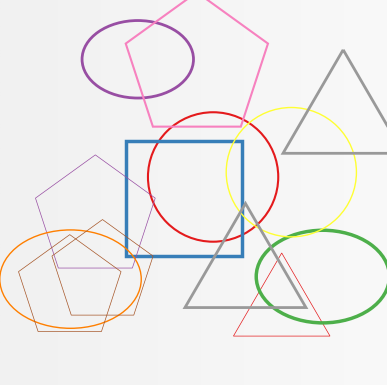[{"shape": "triangle", "thickness": 0.5, "radius": 0.72, "center": [0.727, 0.199]}, {"shape": "circle", "thickness": 1.5, "radius": 0.84, "center": [0.55, 0.54]}, {"shape": "square", "thickness": 2.5, "radius": 0.75, "center": [0.475, 0.485]}, {"shape": "oval", "thickness": 2.5, "radius": 0.86, "center": [0.833, 0.282]}, {"shape": "oval", "thickness": 2, "radius": 0.72, "center": [0.356, 0.846]}, {"shape": "pentagon", "thickness": 0.5, "radius": 0.81, "center": [0.246, 0.435]}, {"shape": "oval", "thickness": 1, "radius": 0.91, "center": [0.182, 0.275]}, {"shape": "circle", "thickness": 1, "radius": 0.84, "center": [0.752, 0.553]}, {"shape": "pentagon", "thickness": 0.5, "radius": 0.69, "center": [0.265, 0.293]}, {"shape": "pentagon", "thickness": 0.5, "radius": 0.7, "center": [0.18, 0.251]}, {"shape": "pentagon", "thickness": 1.5, "radius": 0.96, "center": [0.508, 0.827]}, {"shape": "triangle", "thickness": 2, "radius": 0.9, "center": [0.886, 0.691]}, {"shape": "triangle", "thickness": 2, "radius": 0.9, "center": [0.633, 0.291]}]